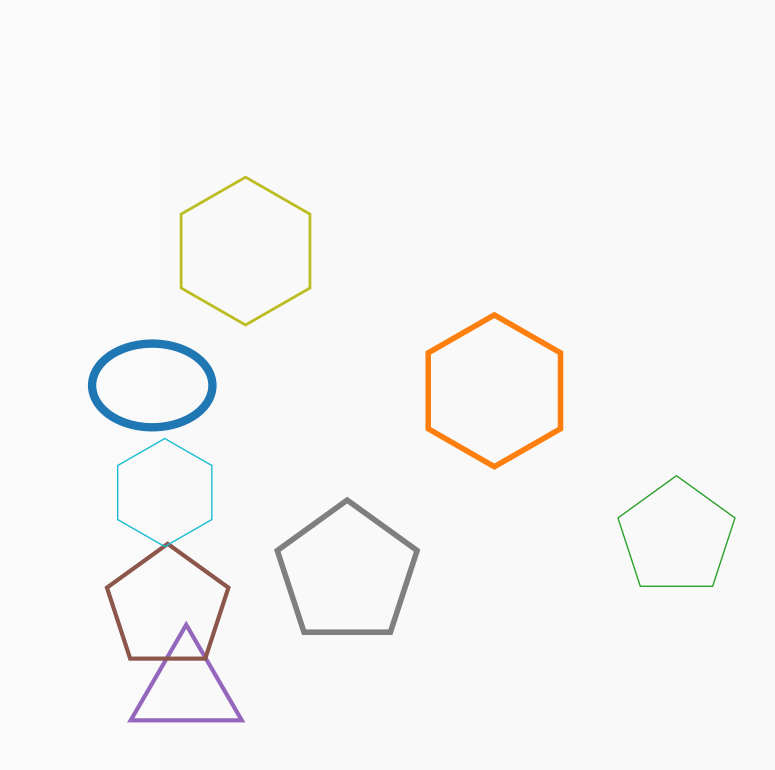[{"shape": "oval", "thickness": 3, "radius": 0.39, "center": [0.196, 0.499]}, {"shape": "hexagon", "thickness": 2, "radius": 0.49, "center": [0.638, 0.492]}, {"shape": "pentagon", "thickness": 0.5, "radius": 0.4, "center": [0.873, 0.303]}, {"shape": "triangle", "thickness": 1.5, "radius": 0.41, "center": [0.24, 0.106]}, {"shape": "pentagon", "thickness": 1.5, "radius": 0.41, "center": [0.216, 0.211]}, {"shape": "pentagon", "thickness": 2, "radius": 0.47, "center": [0.448, 0.256]}, {"shape": "hexagon", "thickness": 1, "radius": 0.48, "center": [0.317, 0.674]}, {"shape": "hexagon", "thickness": 0.5, "radius": 0.35, "center": [0.213, 0.36]}]